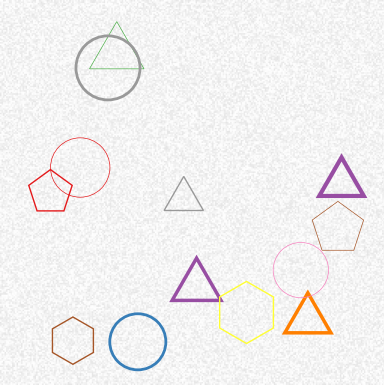[{"shape": "circle", "thickness": 0.5, "radius": 0.39, "center": [0.208, 0.565]}, {"shape": "pentagon", "thickness": 1, "radius": 0.3, "center": [0.131, 0.5]}, {"shape": "circle", "thickness": 2, "radius": 0.36, "center": [0.358, 0.112]}, {"shape": "triangle", "thickness": 0.5, "radius": 0.41, "center": [0.303, 0.862]}, {"shape": "triangle", "thickness": 3, "radius": 0.33, "center": [0.887, 0.524]}, {"shape": "triangle", "thickness": 2.5, "radius": 0.37, "center": [0.511, 0.256]}, {"shape": "triangle", "thickness": 2.5, "radius": 0.35, "center": [0.8, 0.17]}, {"shape": "hexagon", "thickness": 1, "radius": 0.4, "center": [0.64, 0.188]}, {"shape": "hexagon", "thickness": 1, "radius": 0.31, "center": [0.189, 0.115]}, {"shape": "pentagon", "thickness": 0.5, "radius": 0.35, "center": [0.878, 0.407]}, {"shape": "circle", "thickness": 0.5, "radius": 0.36, "center": [0.781, 0.298]}, {"shape": "circle", "thickness": 2, "radius": 0.42, "center": [0.281, 0.824]}, {"shape": "triangle", "thickness": 1, "radius": 0.29, "center": [0.477, 0.483]}]